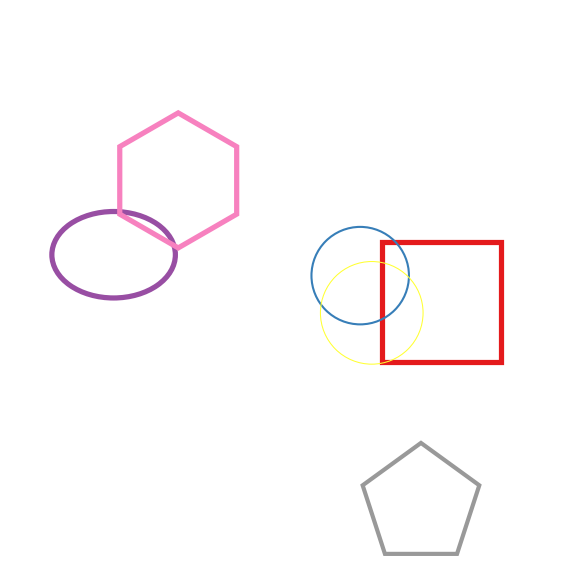[{"shape": "square", "thickness": 2.5, "radius": 0.52, "center": [0.765, 0.476]}, {"shape": "circle", "thickness": 1, "radius": 0.42, "center": [0.624, 0.522]}, {"shape": "oval", "thickness": 2.5, "radius": 0.53, "center": [0.197, 0.558]}, {"shape": "circle", "thickness": 0.5, "radius": 0.44, "center": [0.644, 0.457]}, {"shape": "hexagon", "thickness": 2.5, "radius": 0.58, "center": [0.309, 0.687]}, {"shape": "pentagon", "thickness": 2, "radius": 0.53, "center": [0.729, 0.126]}]